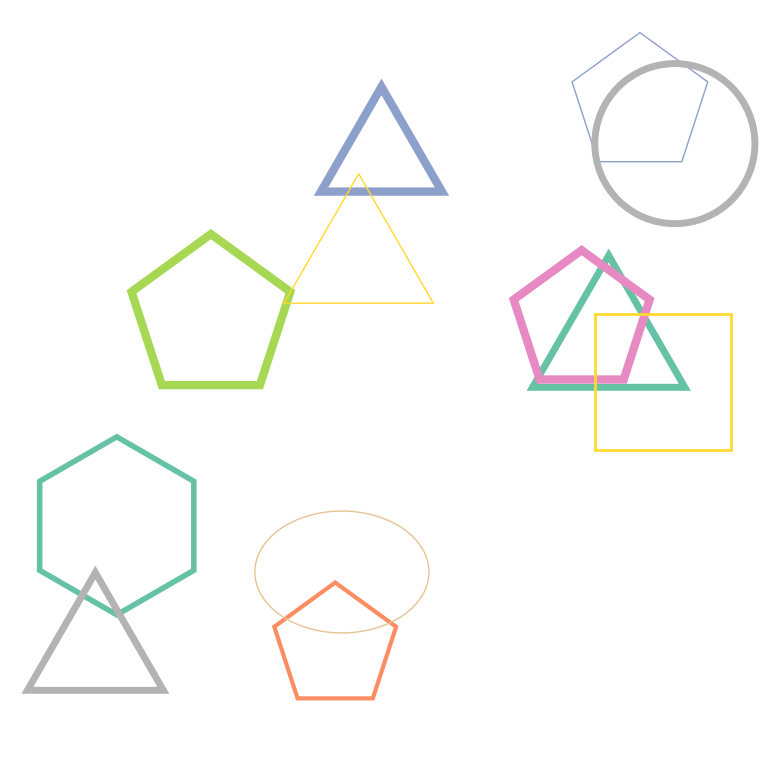[{"shape": "triangle", "thickness": 2.5, "radius": 0.57, "center": [0.791, 0.554]}, {"shape": "hexagon", "thickness": 2, "radius": 0.58, "center": [0.152, 0.317]}, {"shape": "pentagon", "thickness": 1.5, "radius": 0.42, "center": [0.435, 0.16]}, {"shape": "triangle", "thickness": 3, "radius": 0.45, "center": [0.495, 0.797]}, {"shape": "pentagon", "thickness": 0.5, "radius": 0.46, "center": [0.831, 0.865]}, {"shape": "pentagon", "thickness": 3, "radius": 0.46, "center": [0.755, 0.582]}, {"shape": "pentagon", "thickness": 3, "radius": 0.54, "center": [0.274, 0.588]}, {"shape": "triangle", "thickness": 0.5, "radius": 0.56, "center": [0.466, 0.662]}, {"shape": "square", "thickness": 1, "radius": 0.44, "center": [0.861, 0.504]}, {"shape": "oval", "thickness": 0.5, "radius": 0.57, "center": [0.444, 0.257]}, {"shape": "triangle", "thickness": 2.5, "radius": 0.51, "center": [0.124, 0.154]}, {"shape": "circle", "thickness": 2.5, "radius": 0.52, "center": [0.876, 0.813]}]